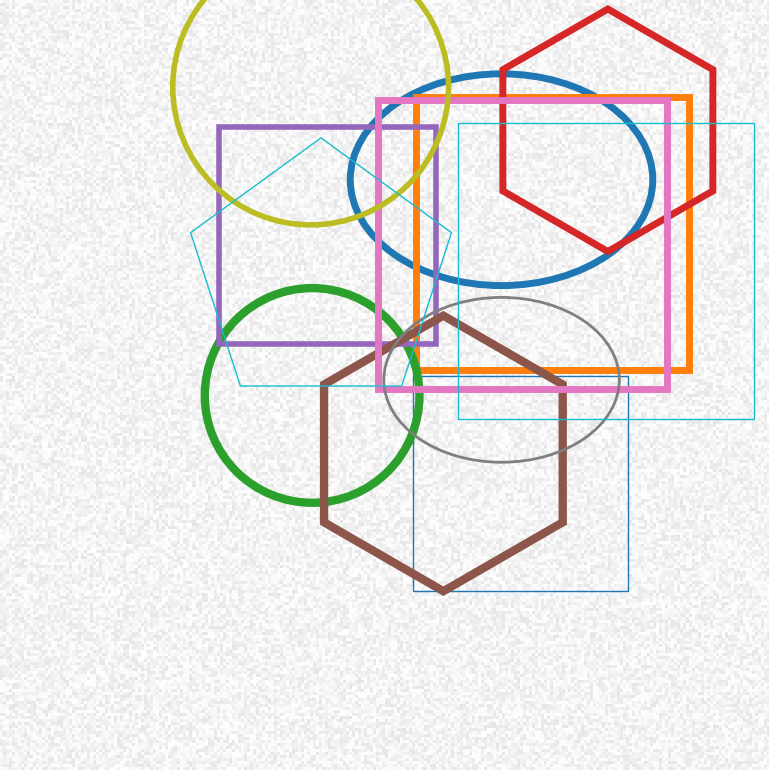[{"shape": "square", "thickness": 0.5, "radius": 0.7, "center": [0.676, 0.372]}, {"shape": "oval", "thickness": 2.5, "radius": 0.98, "center": [0.651, 0.767]}, {"shape": "square", "thickness": 2.5, "radius": 0.88, "center": [0.718, 0.697]}, {"shape": "circle", "thickness": 3, "radius": 0.7, "center": [0.405, 0.486]}, {"shape": "hexagon", "thickness": 2.5, "radius": 0.79, "center": [0.789, 0.831]}, {"shape": "square", "thickness": 2, "radius": 0.7, "center": [0.425, 0.694]}, {"shape": "hexagon", "thickness": 3, "radius": 0.89, "center": [0.576, 0.411]}, {"shape": "square", "thickness": 2.5, "radius": 0.94, "center": [0.678, 0.683]}, {"shape": "oval", "thickness": 1, "radius": 0.76, "center": [0.651, 0.507]}, {"shape": "circle", "thickness": 2, "radius": 0.9, "center": [0.403, 0.887]}, {"shape": "square", "thickness": 0.5, "radius": 0.96, "center": [0.787, 0.648]}, {"shape": "pentagon", "thickness": 0.5, "radius": 0.89, "center": [0.417, 0.643]}]